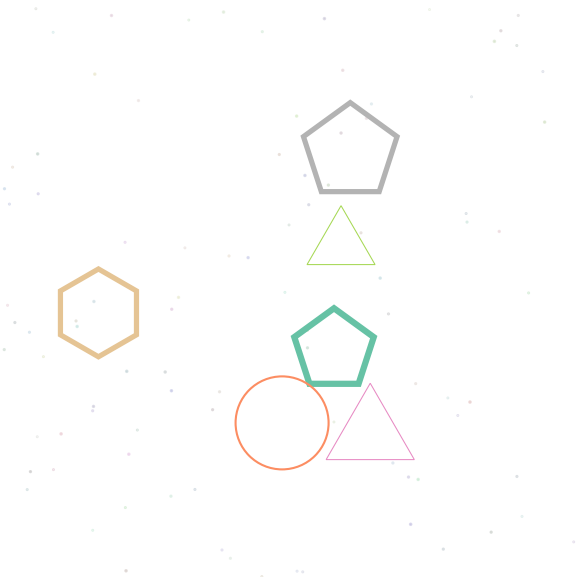[{"shape": "pentagon", "thickness": 3, "radius": 0.36, "center": [0.578, 0.393]}, {"shape": "circle", "thickness": 1, "radius": 0.4, "center": [0.488, 0.267]}, {"shape": "triangle", "thickness": 0.5, "radius": 0.44, "center": [0.641, 0.247]}, {"shape": "triangle", "thickness": 0.5, "radius": 0.34, "center": [0.591, 0.575]}, {"shape": "hexagon", "thickness": 2.5, "radius": 0.38, "center": [0.17, 0.457]}, {"shape": "pentagon", "thickness": 2.5, "radius": 0.43, "center": [0.607, 0.736]}]